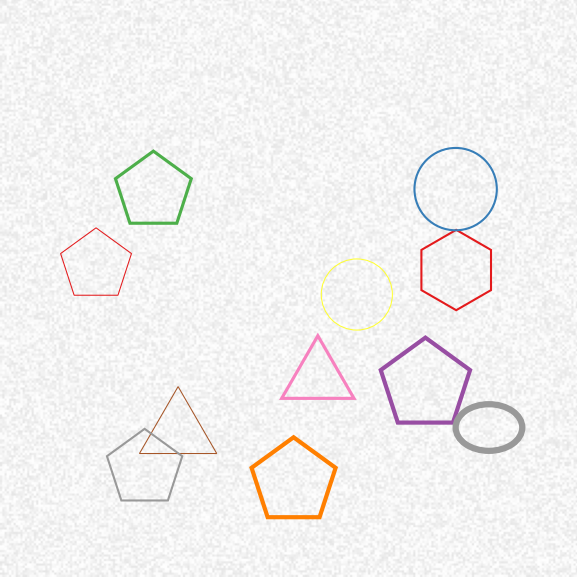[{"shape": "hexagon", "thickness": 1, "radius": 0.35, "center": [0.79, 0.532]}, {"shape": "pentagon", "thickness": 0.5, "radius": 0.32, "center": [0.166, 0.54]}, {"shape": "circle", "thickness": 1, "radius": 0.36, "center": [0.789, 0.672]}, {"shape": "pentagon", "thickness": 1.5, "radius": 0.35, "center": [0.266, 0.668]}, {"shape": "pentagon", "thickness": 2, "radius": 0.41, "center": [0.737, 0.333]}, {"shape": "pentagon", "thickness": 2, "radius": 0.38, "center": [0.508, 0.165]}, {"shape": "circle", "thickness": 0.5, "radius": 0.31, "center": [0.618, 0.489]}, {"shape": "triangle", "thickness": 0.5, "radius": 0.39, "center": [0.308, 0.252]}, {"shape": "triangle", "thickness": 1.5, "radius": 0.36, "center": [0.55, 0.345]}, {"shape": "pentagon", "thickness": 1, "radius": 0.34, "center": [0.25, 0.188]}, {"shape": "oval", "thickness": 3, "radius": 0.29, "center": [0.847, 0.259]}]